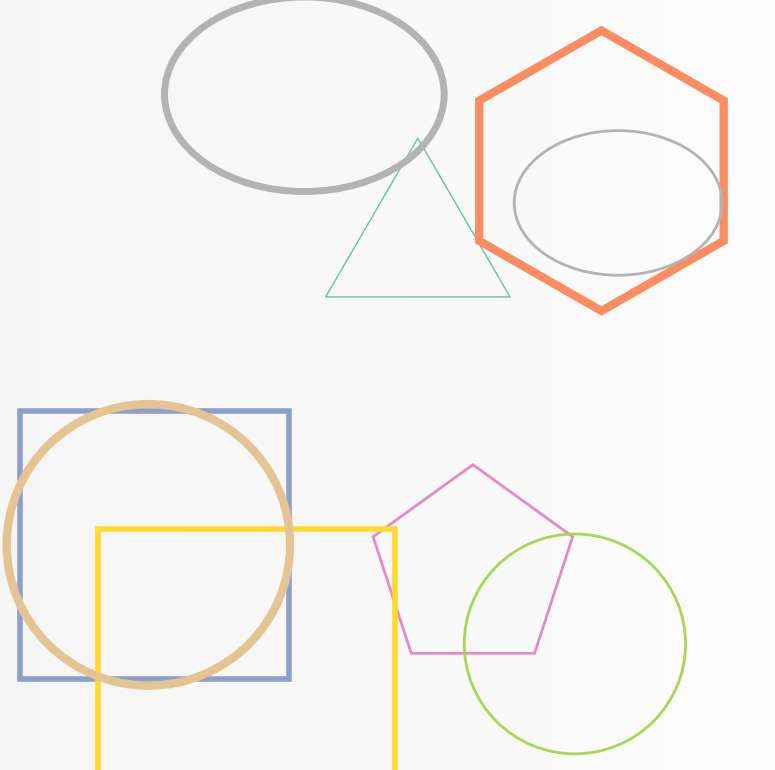[{"shape": "triangle", "thickness": 0.5, "radius": 0.69, "center": [0.539, 0.683]}, {"shape": "hexagon", "thickness": 3, "radius": 0.91, "center": [0.776, 0.778]}, {"shape": "square", "thickness": 2, "radius": 0.87, "center": [0.199, 0.292]}, {"shape": "pentagon", "thickness": 1, "radius": 0.68, "center": [0.61, 0.261]}, {"shape": "circle", "thickness": 1, "radius": 0.71, "center": [0.742, 0.164]}, {"shape": "square", "thickness": 2, "radius": 0.96, "center": [0.318, 0.121]}, {"shape": "circle", "thickness": 3, "radius": 0.91, "center": [0.191, 0.292]}, {"shape": "oval", "thickness": 1, "radius": 0.67, "center": [0.798, 0.736]}, {"shape": "oval", "thickness": 2.5, "radius": 0.9, "center": [0.393, 0.878]}]